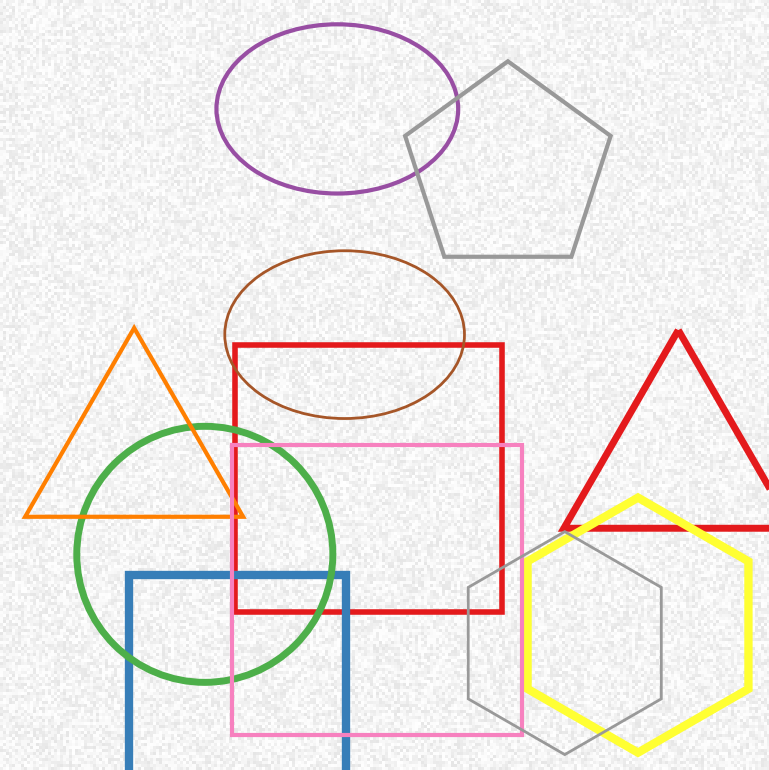[{"shape": "triangle", "thickness": 2.5, "radius": 0.86, "center": [0.881, 0.4]}, {"shape": "square", "thickness": 2, "radius": 0.87, "center": [0.479, 0.378]}, {"shape": "square", "thickness": 3, "radius": 0.71, "center": [0.309, 0.112]}, {"shape": "circle", "thickness": 2.5, "radius": 0.83, "center": [0.266, 0.28]}, {"shape": "oval", "thickness": 1.5, "radius": 0.78, "center": [0.438, 0.859]}, {"shape": "triangle", "thickness": 1.5, "radius": 0.82, "center": [0.174, 0.411]}, {"shape": "hexagon", "thickness": 3, "radius": 0.83, "center": [0.829, 0.188]}, {"shape": "oval", "thickness": 1, "radius": 0.78, "center": [0.448, 0.565]}, {"shape": "square", "thickness": 1.5, "radius": 0.94, "center": [0.49, 0.233]}, {"shape": "pentagon", "thickness": 1.5, "radius": 0.7, "center": [0.66, 0.78]}, {"shape": "hexagon", "thickness": 1, "radius": 0.72, "center": [0.733, 0.165]}]